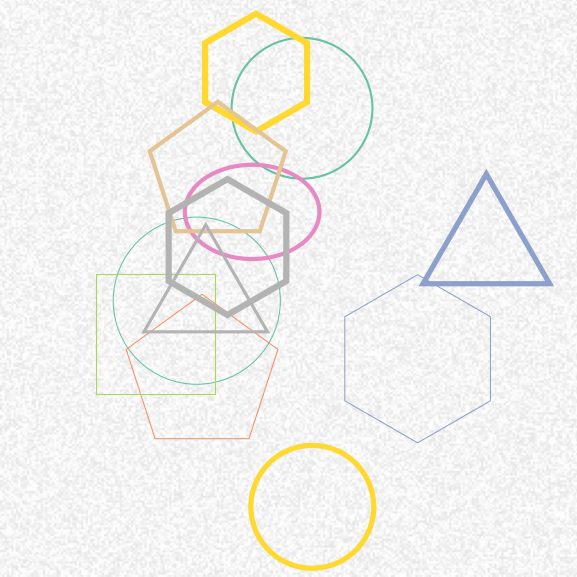[{"shape": "circle", "thickness": 1, "radius": 0.61, "center": [0.523, 0.812]}, {"shape": "circle", "thickness": 0.5, "radius": 0.72, "center": [0.341, 0.478]}, {"shape": "pentagon", "thickness": 0.5, "radius": 0.69, "center": [0.35, 0.351]}, {"shape": "triangle", "thickness": 2.5, "radius": 0.63, "center": [0.842, 0.571]}, {"shape": "hexagon", "thickness": 0.5, "radius": 0.73, "center": [0.723, 0.378]}, {"shape": "oval", "thickness": 2, "radius": 0.58, "center": [0.437, 0.632]}, {"shape": "square", "thickness": 0.5, "radius": 0.52, "center": [0.269, 0.421]}, {"shape": "hexagon", "thickness": 3, "radius": 0.51, "center": [0.443, 0.873]}, {"shape": "circle", "thickness": 2.5, "radius": 0.53, "center": [0.541, 0.122]}, {"shape": "pentagon", "thickness": 2, "radius": 0.62, "center": [0.377, 0.699]}, {"shape": "hexagon", "thickness": 3, "radius": 0.59, "center": [0.394, 0.571]}, {"shape": "triangle", "thickness": 1.5, "radius": 0.62, "center": [0.356, 0.486]}]